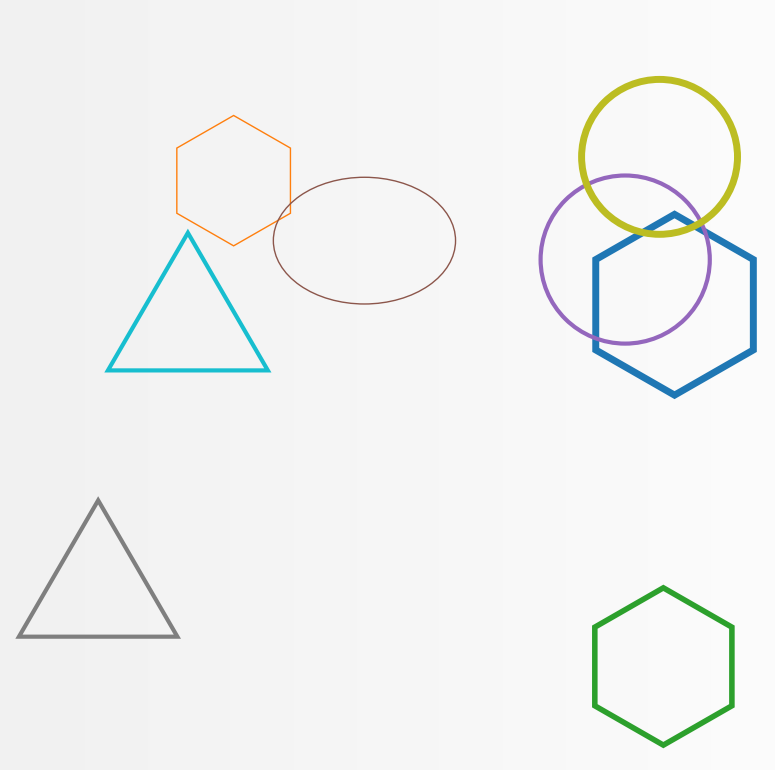[{"shape": "hexagon", "thickness": 2.5, "radius": 0.59, "center": [0.87, 0.604]}, {"shape": "hexagon", "thickness": 0.5, "radius": 0.42, "center": [0.301, 0.765]}, {"shape": "hexagon", "thickness": 2, "radius": 0.51, "center": [0.856, 0.134]}, {"shape": "circle", "thickness": 1.5, "radius": 0.55, "center": [0.807, 0.663]}, {"shape": "oval", "thickness": 0.5, "radius": 0.59, "center": [0.47, 0.687]}, {"shape": "triangle", "thickness": 1.5, "radius": 0.59, "center": [0.127, 0.232]}, {"shape": "circle", "thickness": 2.5, "radius": 0.5, "center": [0.851, 0.796]}, {"shape": "triangle", "thickness": 1.5, "radius": 0.6, "center": [0.242, 0.579]}]